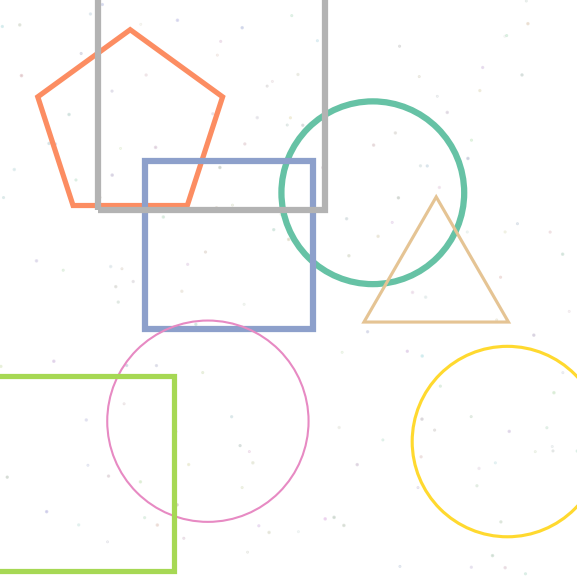[{"shape": "circle", "thickness": 3, "radius": 0.79, "center": [0.646, 0.665]}, {"shape": "pentagon", "thickness": 2.5, "radius": 0.84, "center": [0.225, 0.779]}, {"shape": "square", "thickness": 3, "radius": 0.73, "center": [0.397, 0.575]}, {"shape": "circle", "thickness": 1, "radius": 0.87, "center": [0.36, 0.27]}, {"shape": "square", "thickness": 2.5, "radius": 0.84, "center": [0.133, 0.179]}, {"shape": "circle", "thickness": 1.5, "radius": 0.82, "center": [0.879, 0.235]}, {"shape": "triangle", "thickness": 1.5, "radius": 0.72, "center": [0.755, 0.514]}, {"shape": "square", "thickness": 3, "radius": 0.98, "center": [0.367, 0.833]}]